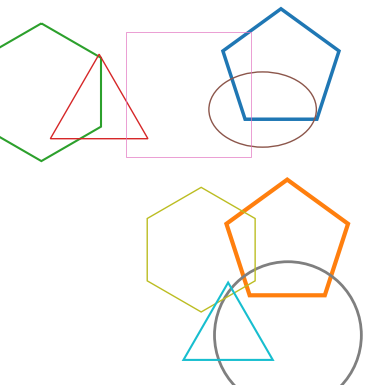[{"shape": "pentagon", "thickness": 2.5, "radius": 0.79, "center": [0.73, 0.819]}, {"shape": "pentagon", "thickness": 3, "radius": 0.83, "center": [0.746, 0.367]}, {"shape": "hexagon", "thickness": 1.5, "radius": 0.89, "center": [0.107, 0.76]}, {"shape": "triangle", "thickness": 1, "radius": 0.73, "center": [0.257, 0.713]}, {"shape": "oval", "thickness": 1, "radius": 0.7, "center": [0.682, 0.715]}, {"shape": "square", "thickness": 0.5, "radius": 0.81, "center": [0.49, 0.754]}, {"shape": "circle", "thickness": 2, "radius": 0.95, "center": [0.748, 0.129]}, {"shape": "hexagon", "thickness": 1, "radius": 0.81, "center": [0.523, 0.352]}, {"shape": "triangle", "thickness": 1.5, "radius": 0.67, "center": [0.593, 0.132]}]